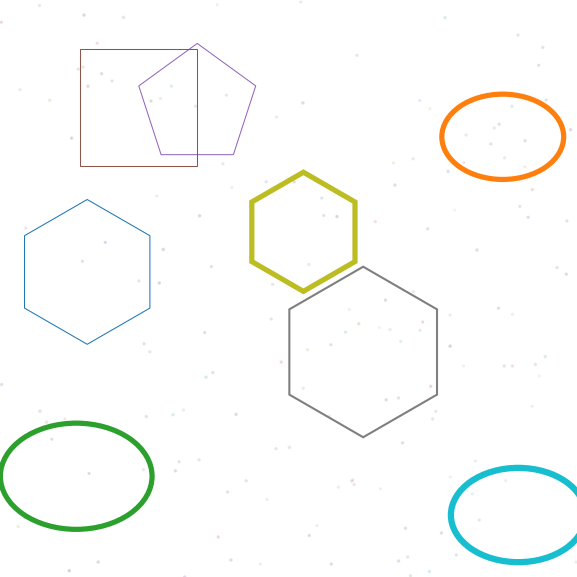[{"shape": "hexagon", "thickness": 0.5, "radius": 0.63, "center": [0.151, 0.528]}, {"shape": "oval", "thickness": 2.5, "radius": 0.53, "center": [0.871, 0.762]}, {"shape": "oval", "thickness": 2.5, "radius": 0.66, "center": [0.132, 0.174]}, {"shape": "pentagon", "thickness": 0.5, "radius": 0.53, "center": [0.342, 0.817]}, {"shape": "square", "thickness": 0.5, "radius": 0.51, "center": [0.241, 0.813]}, {"shape": "hexagon", "thickness": 1, "radius": 0.74, "center": [0.629, 0.39]}, {"shape": "hexagon", "thickness": 2.5, "radius": 0.52, "center": [0.525, 0.598]}, {"shape": "oval", "thickness": 3, "radius": 0.58, "center": [0.897, 0.107]}]